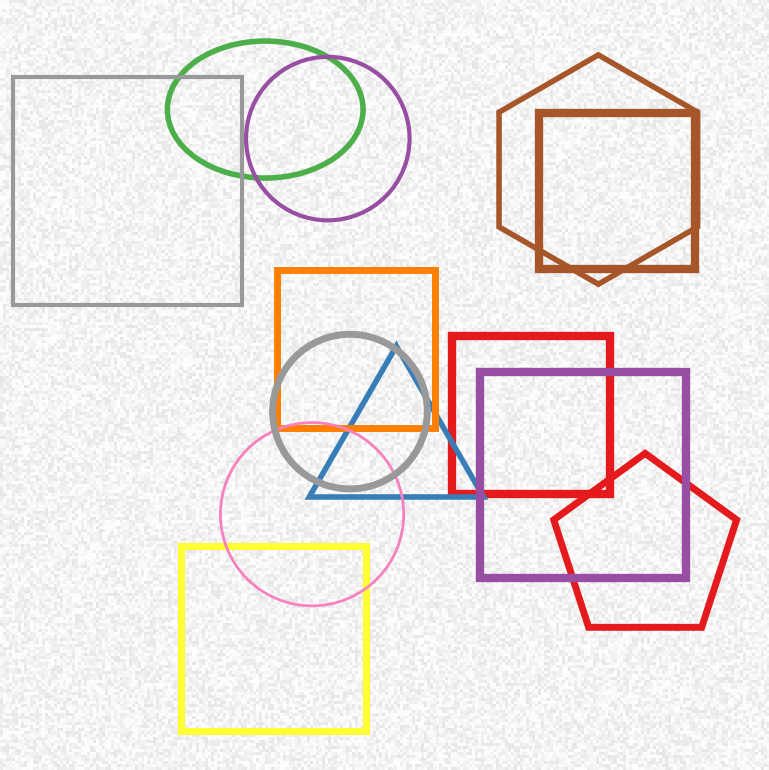[{"shape": "pentagon", "thickness": 2.5, "radius": 0.62, "center": [0.838, 0.286]}, {"shape": "square", "thickness": 3, "radius": 0.51, "center": [0.689, 0.461]}, {"shape": "triangle", "thickness": 2, "radius": 0.65, "center": [0.515, 0.42]}, {"shape": "oval", "thickness": 2, "radius": 0.64, "center": [0.344, 0.858]}, {"shape": "circle", "thickness": 1.5, "radius": 0.53, "center": [0.426, 0.82]}, {"shape": "square", "thickness": 3, "radius": 0.67, "center": [0.757, 0.383]}, {"shape": "square", "thickness": 2.5, "radius": 0.51, "center": [0.462, 0.546]}, {"shape": "square", "thickness": 2.5, "radius": 0.6, "center": [0.355, 0.171]}, {"shape": "hexagon", "thickness": 2, "radius": 0.74, "center": [0.777, 0.78]}, {"shape": "square", "thickness": 3, "radius": 0.5, "center": [0.802, 0.752]}, {"shape": "circle", "thickness": 1, "radius": 0.6, "center": [0.405, 0.332]}, {"shape": "circle", "thickness": 2.5, "radius": 0.5, "center": [0.455, 0.465]}, {"shape": "square", "thickness": 1.5, "radius": 0.74, "center": [0.166, 0.752]}]